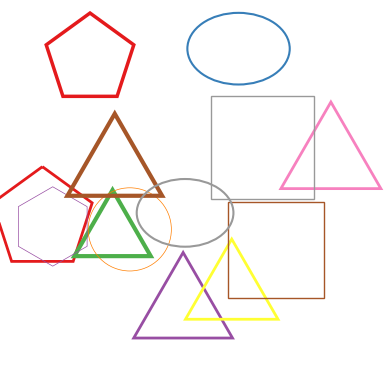[{"shape": "pentagon", "thickness": 2.5, "radius": 0.6, "center": [0.234, 0.847]}, {"shape": "pentagon", "thickness": 2, "radius": 0.68, "center": [0.11, 0.431]}, {"shape": "oval", "thickness": 1.5, "radius": 0.66, "center": [0.62, 0.874]}, {"shape": "triangle", "thickness": 3, "radius": 0.57, "center": [0.292, 0.392]}, {"shape": "hexagon", "thickness": 0.5, "radius": 0.52, "center": [0.137, 0.412]}, {"shape": "triangle", "thickness": 2, "radius": 0.74, "center": [0.476, 0.196]}, {"shape": "circle", "thickness": 0.5, "radius": 0.54, "center": [0.337, 0.404]}, {"shape": "triangle", "thickness": 2, "radius": 0.69, "center": [0.602, 0.24]}, {"shape": "triangle", "thickness": 3, "radius": 0.71, "center": [0.298, 0.563]}, {"shape": "square", "thickness": 1, "radius": 0.62, "center": [0.718, 0.35]}, {"shape": "triangle", "thickness": 2, "radius": 0.75, "center": [0.859, 0.585]}, {"shape": "oval", "thickness": 1.5, "radius": 0.63, "center": [0.481, 0.447]}, {"shape": "square", "thickness": 1, "radius": 0.67, "center": [0.682, 0.617]}]